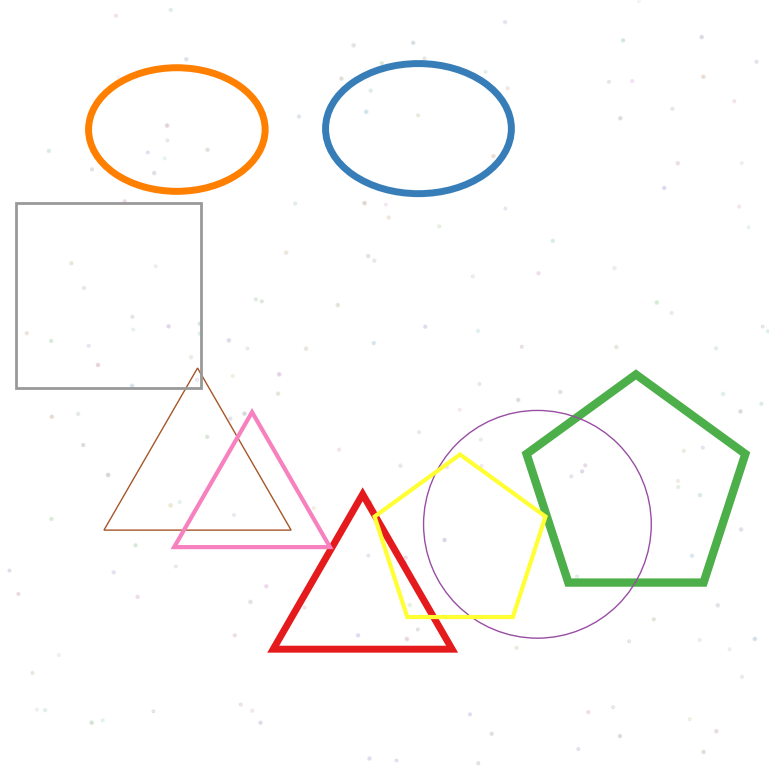[{"shape": "triangle", "thickness": 2.5, "radius": 0.67, "center": [0.471, 0.224]}, {"shape": "oval", "thickness": 2.5, "radius": 0.6, "center": [0.543, 0.833]}, {"shape": "pentagon", "thickness": 3, "radius": 0.75, "center": [0.826, 0.364]}, {"shape": "circle", "thickness": 0.5, "radius": 0.74, "center": [0.698, 0.319]}, {"shape": "oval", "thickness": 2.5, "radius": 0.57, "center": [0.23, 0.832]}, {"shape": "pentagon", "thickness": 1.5, "radius": 0.58, "center": [0.597, 0.293]}, {"shape": "triangle", "thickness": 0.5, "radius": 0.7, "center": [0.257, 0.382]}, {"shape": "triangle", "thickness": 1.5, "radius": 0.58, "center": [0.327, 0.348]}, {"shape": "square", "thickness": 1, "radius": 0.6, "center": [0.141, 0.617]}]